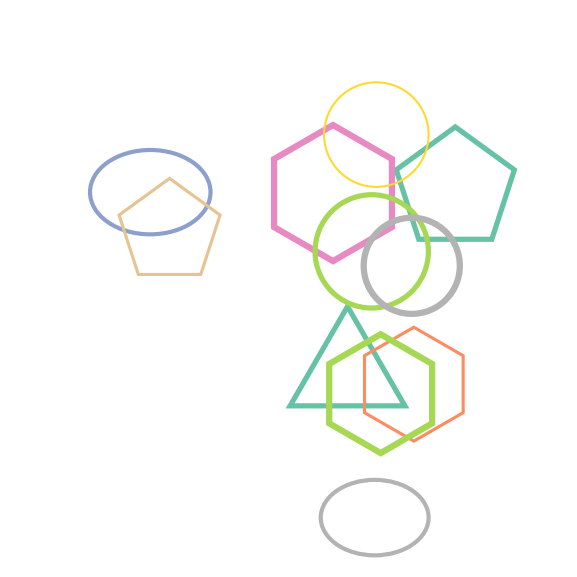[{"shape": "pentagon", "thickness": 2.5, "radius": 0.54, "center": [0.788, 0.672]}, {"shape": "triangle", "thickness": 2.5, "radius": 0.57, "center": [0.602, 0.354]}, {"shape": "hexagon", "thickness": 1.5, "radius": 0.49, "center": [0.717, 0.334]}, {"shape": "oval", "thickness": 2, "radius": 0.52, "center": [0.26, 0.666]}, {"shape": "hexagon", "thickness": 3, "radius": 0.59, "center": [0.577, 0.665]}, {"shape": "circle", "thickness": 2.5, "radius": 0.49, "center": [0.644, 0.564]}, {"shape": "hexagon", "thickness": 3, "radius": 0.51, "center": [0.659, 0.317]}, {"shape": "circle", "thickness": 1, "radius": 0.45, "center": [0.652, 0.766]}, {"shape": "pentagon", "thickness": 1.5, "radius": 0.46, "center": [0.294, 0.598]}, {"shape": "oval", "thickness": 2, "radius": 0.47, "center": [0.649, 0.103]}, {"shape": "circle", "thickness": 3, "radius": 0.42, "center": [0.713, 0.539]}]